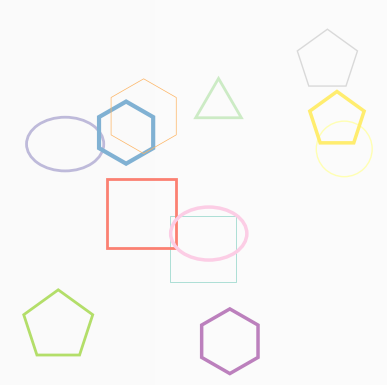[{"shape": "square", "thickness": 0.5, "radius": 0.42, "center": [0.524, 0.353]}, {"shape": "circle", "thickness": 1, "radius": 0.36, "center": [0.888, 0.613]}, {"shape": "oval", "thickness": 2, "radius": 0.5, "center": [0.168, 0.626]}, {"shape": "square", "thickness": 2, "radius": 0.45, "center": [0.366, 0.445]}, {"shape": "hexagon", "thickness": 3, "radius": 0.4, "center": [0.325, 0.656]}, {"shape": "hexagon", "thickness": 0.5, "radius": 0.49, "center": [0.371, 0.698]}, {"shape": "pentagon", "thickness": 2, "radius": 0.47, "center": [0.15, 0.154]}, {"shape": "oval", "thickness": 2.5, "radius": 0.49, "center": [0.539, 0.393]}, {"shape": "pentagon", "thickness": 1, "radius": 0.41, "center": [0.845, 0.842]}, {"shape": "hexagon", "thickness": 2.5, "radius": 0.42, "center": [0.593, 0.114]}, {"shape": "triangle", "thickness": 2, "radius": 0.34, "center": [0.564, 0.728]}, {"shape": "pentagon", "thickness": 2.5, "radius": 0.37, "center": [0.87, 0.689]}]